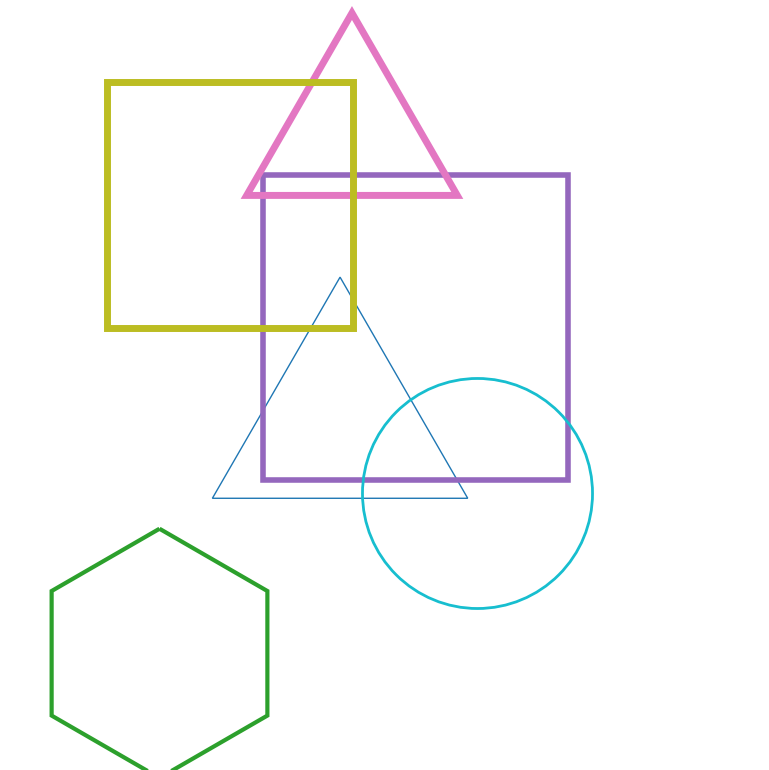[{"shape": "triangle", "thickness": 0.5, "radius": 0.96, "center": [0.442, 0.449]}, {"shape": "hexagon", "thickness": 1.5, "radius": 0.81, "center": [0.207, 0.152]}, {"shape": "square", "thickness": 2, "radius": 0.99, "center": [0.54, 0.574]}, {"shape": "triangle", "thickness": 2.5, "radius": 0.79, "center": [0.457, 0.825]}, {"shape": "square", "thickness": 2.5, "radius": 0.8, "center": [0.299, 0.734]}, {"shape": "circle", "thickness": 1, "radius": 0.75, "center": [0.62, 0.359]}]